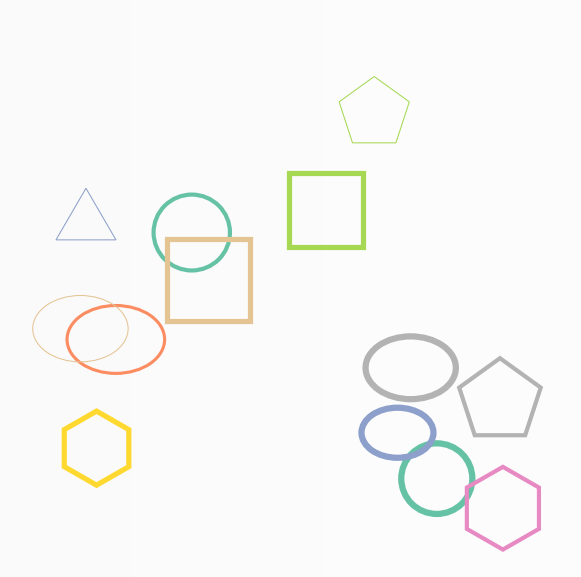[{"shape": "circle", "thickness": 2, "radius": 0.33, "center": [0.33, 0.596]}, {"shape": "circle", "thickness": 3, "radius": 0.31, "center": [0.751, 0.17]}, {"shape": "oval", "thickness": 1.5, "radius": 0.42, "center": [0.199, 0.411]}, {"shape": "triangle", "thickness": 0.5, "radius": 0.3, "center": [0.148, 0.614]}, {"shape": "oval", "thickness": 3, "radius": 0.31, "center": [0.684, 0.25]}, {"shape": "hexagon", "thickness": 2, "radius": 0.36, "center": [0.865, 0.119]}, {"shape": "pentagon", "thickness": 0.5, "radius": 0.32, "center": [0.644, 0.803]}, {"shape": "square", "thickness": 2.5, "radius": 0.32, "center": [0.561, 0.636]}, {"shape": "hexagon", "thickness": 2.5, "radius": 0.32, "center": [0.166, 0.223]}, {"shape": "oval", "thickness": 0.5, "radius": 0.41, "center": [0.138, 0.43]}, {"shape": "square", "thickness": 2.5, "radius": 0.36, "center": [0.359, 0.514]}, {"shape": "pentagon", "thickness": 2, "radius": 0.37, "center": [0.86, 0.305]}, {"shape": "oval", "thickness": 3, "radius": 0.39, "center": [0.707, 0.362]}]